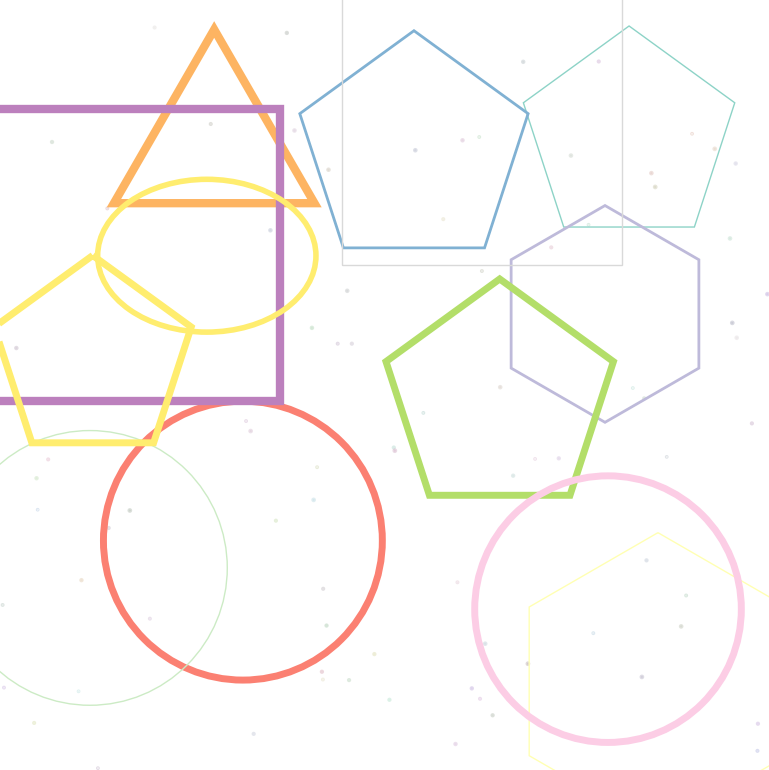[{"shape": "pentagon", "thickness": 0.5, "radius": 0.72, "center": [0.817, 0.822]}, {"shape": "hexagon", "thickness": 0.5, "radius": 0.97, "center": [0.854, 0.115]}, {"shape": "hexagon", "thickness": 1, "radius": 0.7, "center": [0.786, 0.592]}, {"shape": "circle", "thickness": 2.5, "radius": 0.91, "center": [0.315, 0.298]}, {"shape": "pentagon", "thickness": 1, "radius": 0.78, "center": [0.538, 0.804]}, {"shape": "triangle", "thickness": 3, "radius": 0.75, "center": [0.278, 0.811]}, {"shape": "pentagon", "thickness": 2.5, "radius": 0.78, "center": [0.649, 0.482]}, {"shape": "circle", "thickness": 2.5, "radius": 0.87, "center": [0.79, 0.209]}, {"shape": "square", "thickness": 0.5, "radius": 0.91, "center": [0.626, 0.837]}, {"shape": "square", "thickness": 3, "radius": 0.95, "center": [0.173, 0.669]}, {"shape": "circle", "thickness": 0.5, "radius": 0.89, "center": [0.117, 0.262]}, {"shape": "pentagon", "thickness": 2.5, "radius": 0.67, "center": [0.12, 0.534]}, {"shape": "oval", "thickness": 2, "radius": 0.71, "center": [0.269, 0.668]}]